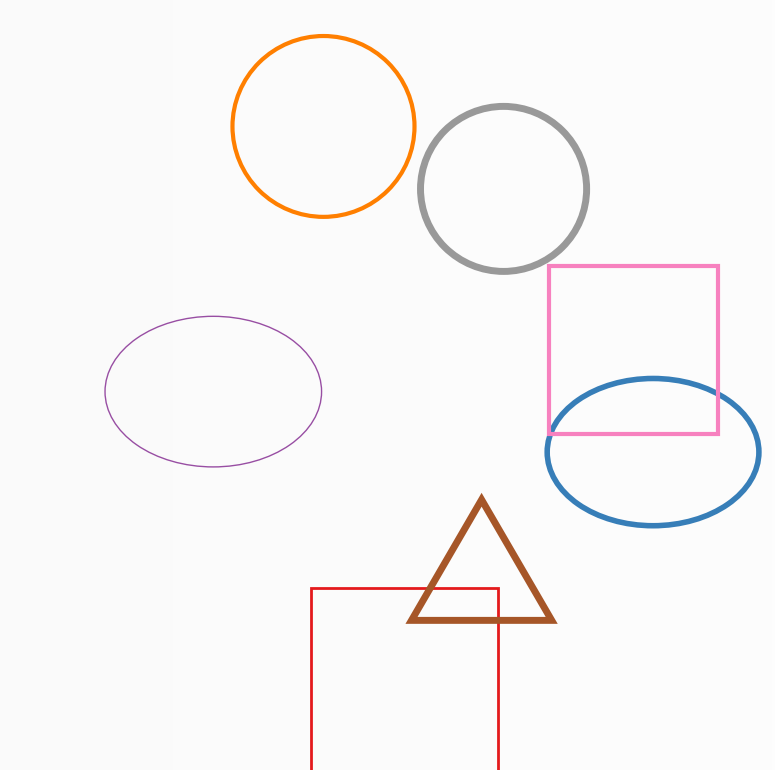[{"shape": "square", "thickness": 1, "radius": 0.6, "center": [0.521, 0.115]}, {"shape": "oval", "thickness": 2, "radius": 0.68, "center": [0.843, 0.413]}, {"shape": "oval", "thickness": 0.5, "radius": 0.7, "center": [0.275, 0.491]}, {"shape": "circle", "thickness": 1.5, "radius": 0.59, "center": [0.417, 0.836]}, {"shape": "triangle", "thickness": 2.5, "radius": 0.52, "center": [0.621, 0.247]}, {"shape": "square", "thickness": 1.5, "radius": 0.54, "center": [0.818, 0.546]}, {"shape": "circle", "thickness": 2.5, "radius": 0.54, "center": [0.65, 0.755]}]